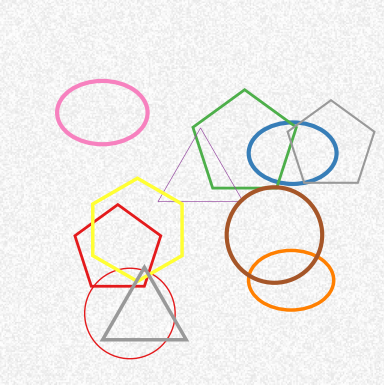[{"shape": "circle", "thickness": 1, "radius": 0.59, "center": [0.337, 0.186]}, {"shape": "pentagon", "thickness": 2, "radius": 0.59, "center": [0.306, 0.351]}, {"shape": "oval", "thickness": 3, "radius": 0.57, "center": [0.76, 0.602]}, {"shape": "pentagon", "thickness": 2, "radius": 0.71, "center": [0.635, 0.626]}, {"shape": "triangle", "thickness": 0.5, "radius": 0.64, "center": [0.521, 0.54]}, {"shape": "oval", "thickness": 2.5, "radius": 0.55, "center": [0.756, 0.272]}, {"shape": "hexagon", "thickness": 2.5, "radius": 0.67, "center": [0.357, 0.403]}, {"shape": "circle", "thickness": 3, "radius": 0.62, "center": [0.713, 0.39]}, {"shape": "oval", "thickness": 3, "radius": 0.59, "center": [0.266, 0.708]}, {"shape": "pentagon", "thickness": 1.5, "radius": 0.59, "center": [0.86, 0.621]}, {"shape": "triangle", "thickness": 2.5, "radius": 0.63, "center": [0.375, 0.18]}]